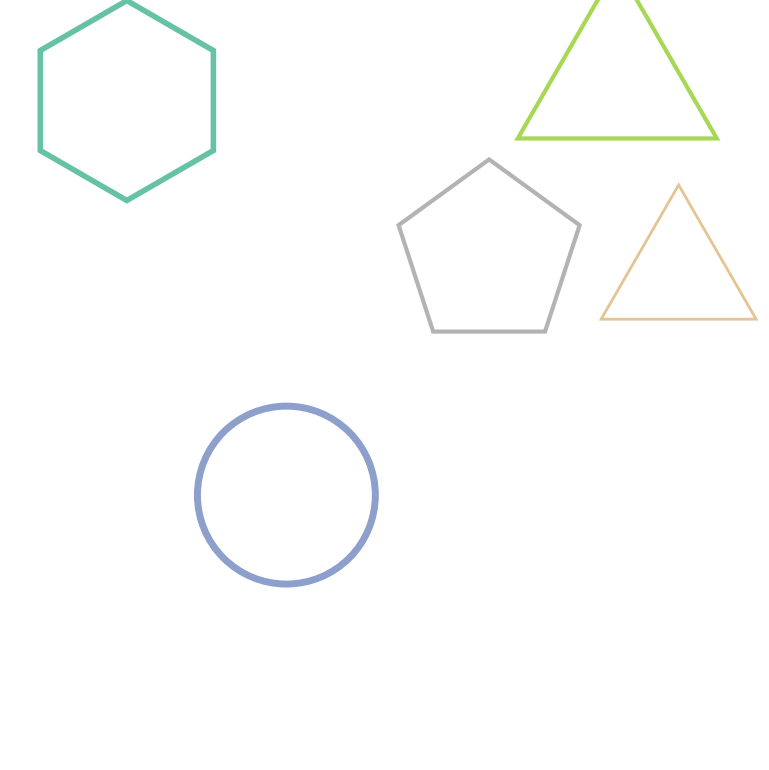[{"shape": "hexagon", "thickness": 2, "radius": 0.65, "center": [0.165, 0.869]}, {"shape": "circle", "thickness": 2.5, "radius": 0.58, "center": [0.372, 0.357]}, {"shape": "triangle", "thickness": 1.5, "radius": 0.75, "center": [0.802, 0.895]}, {"shape": "triangle", "thickness": 1, "radius": 0.58, "center": [0.881, 0.644]}, {"shape": "pentagon", "thickness": 1.5, "radius": 0.62, "center": [0.635, 0.669]}]